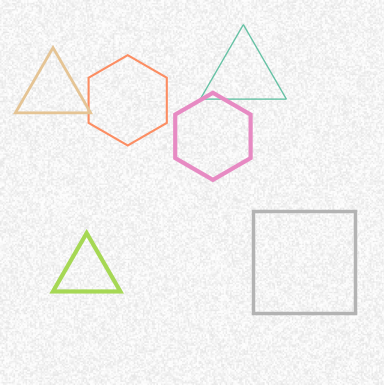[{"shape": "triangle", "thickness": 1, "radius": 0.65, "center": [0.632, 0.807]}, {"shape": "hexagon", "thickness": 1.5, "radius": 0.59, "center": [0.332, 0.739]}, {"shape": "hexagon", "thickness": 3, "radius": 0.57, "center": [0.553, 0.646]}, {"shape": "triangle", "thickness": 3, "radius": 0.51, "center": [0.225, 0.293]}, {"shape": "triangle", "thickness": 2, "radius": 0.56, "center": [0.138, 0.763]}, {"shape": "square", "thickness": 2.5, "radius": 0.67, "center": [0.79, 0.319]}]